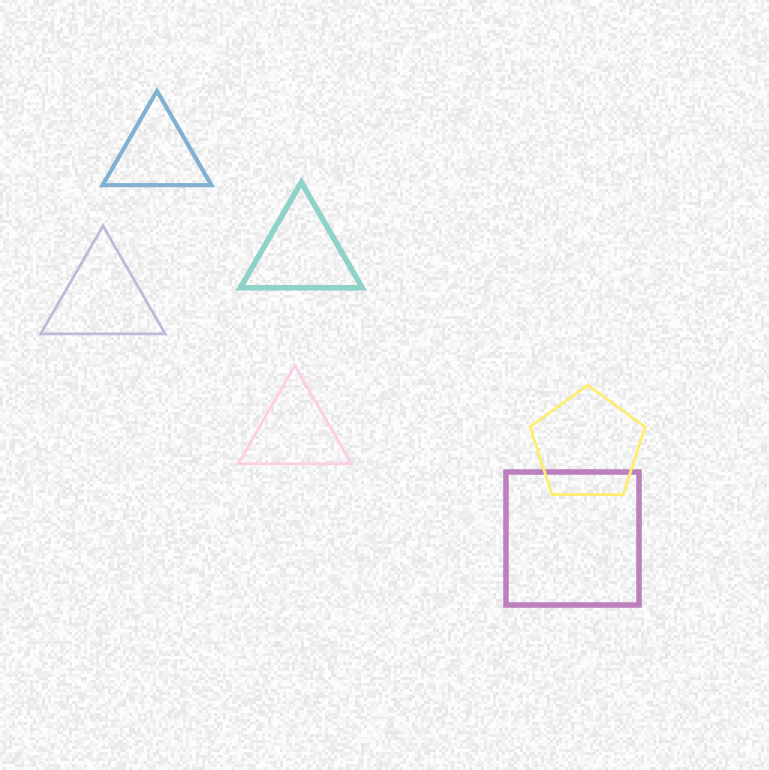[{"shape": "triangle", "thickness": 2, "radius": 0.46, "center": [0.391, 0.672]}, {"shape": "triangle", "thickness": 1, "radius": 0.47, "center": [0.134, 0.613]}, {"shape": "triangle", "thickness": 1.5, "radius": 0.41, "center": [0.204, 0.8]}, {"shape": "triangle", "thickness": 1, "radius": 0.42, "center": [0.383, 0.44]}, {"shape": "square", "thickness": 2, "radius": 0.43, "center": [0.743, 0.301]}, {"shape": "pentagon", "thickness": 1, "radius": 0.39, "center": [0.763, 0.421]}]